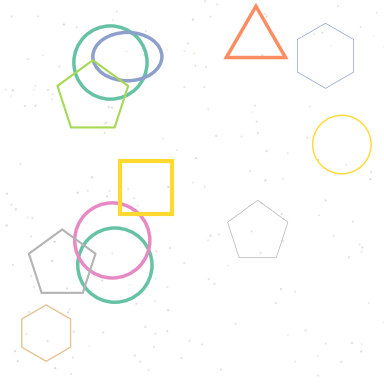[{"shape": "circle", "thickness": 2.5, "radius": 0.48, "center": [0.298, 0.311]}, {"shape": "circle", "thickness": 2.5, "radius": 0.48, "center": [0.287, 0.838]}, {"shape": "triangle", "thickness": 2.5, "radius": 0.44, "center": [0.665, 0.895]}, {"shape": "oval", "thickness": 2.5, "radius": 0.45, "center": [0.331, 0.853]}, {"shape": "hexagon", "thickness": 0.5, "radius": 0.42, "center": [0.845, 0.855]}, {"shape": "circle", "thickness": 2.5, "radius": 0.49, "center": [0.292, 0.376]}, {"shape": "pentagon", "thickness": 1.5, "radius": 0.48, "center": [0.241, 0.747]}, {"shape": "circle", "thickness": 1, "radius": 0.38, "center": [0.888, 0.625]}, {"shape": "square", "thickness": 3, "radius": 0.34, "center": [0.379, 0.513]}, {"shape": "hexagon", "thickness": 1, "radius": 0.37, "center": [0.12, 0.135]}, {"shape": "pentagon", "thickness": 0.5, "radius": 0.41, "center": [0.669, 0.398]}, {"shape": "pentagon", "thickness": 1.5, "radius": 0.45, "center": [0.162, 0.313]}]